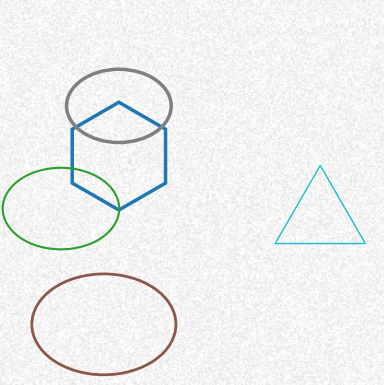[{"shape": "hexagon", "thickness": 2.5, "radius": 0.7, "center": [0.309, 0.594]}, {"shape": "oval", "thickness": 1.5, "radius": 0.76, "center": [0.158, 0.458]}, {"shape": "oval", "thickness": 2, "radius": 0.94, "center": [0.27, 0.158]}, {"shape": "oval", "thickness": 2.5, "radius": 0.68, "center": [0.309, 0.725]}, {"shape": "triangle", "thickness": 1, "radius": 0.68, "center": [0.832, 0.435]}]